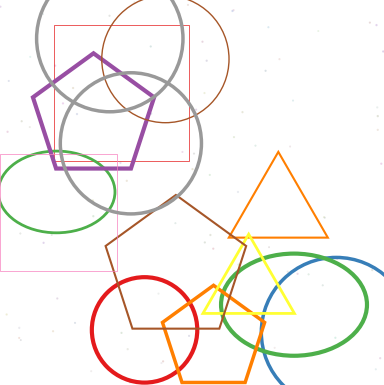[{"shape": "circle", "thickness": 3, "radius": 0.68, "center": [0.375, 0.143]}, {"shape": "square", "thickness": 0.5, "radius": 0.88, "center": [0.316, 0.758]}, {"shape": "circle", "thickness": 2.5, "radius": 0.97, "center": [0.873, 0.137]}, {"shape": "oval", "thickness": 2, "radius": 0.76, "center": [0.147, 0.501]}, {"shape": "oval", "thickness": 3, "radius": 0.95, "center": [0.764, 0.209]}, {"shape": "pentagon", "thickness": 3, "radius": 0.83, "center": [0.243, 0.696]}, {"shape": "triangle", "thickness": 1.5, "radius": 0.74, "center": [0.723, 0.457]}, {"shape": "pentagon", "thickness": 2.5, "radius": 0.7, "center": [0.555, 0.119]}, {"shape": "triangle", "thickness": 2, "radius": 0.69, "center": [0.646, 0.254]}, {"shape": "pentagon", "thickness": 1.5, "radius": 0.96, "center": [0.457, 0.302]}, {"shape": "circle", "thickness": 1, "radius": 0.83, "center": [0.43, 0.847]}, {"shape": "square", "thickness": 0.5, "radius": 0.76, "center": [0.152, 0.449]}, {"shape": "circle", "thickness": 2.5, "radius": 0.92, "center": [0.34, 0.628]}, {"shape": "circle", "thickness": 2.5, "radius": 0.95, "center": [0.285, 0.9]}]